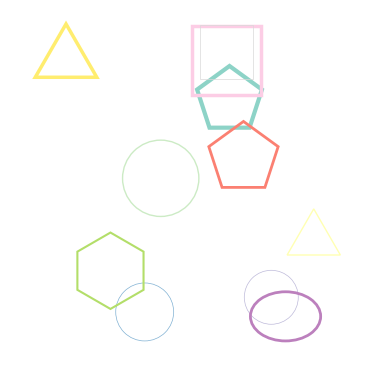[{"shape": "pentagon", "thickness": 3, "radius": 0.44, "center": [0.596, 0.74]}, {"shape": "triangle", "thickness": 1, "radius": 0.4, "center": [0.815, 0.378]}, {"shape": "circle", "thickness": 0.5, "radius": 0.35, "center": [0.705, 0.228]}, {"shape": "pentagon", "thickness": 2, "radius": 0.47, "center": [0.632, 0.59]}, {"shape": "circle", "thickness": 0.5, "radius": 0.38, "center": [0.376, 0.19]}, {"shape": "hexagon", "thickness": 1.5, "radius": 0.5, "center": [0.287, 0.297]}, {"shape": "square", "thickness": 2.5, "radius": 0.45, "center": [0.588, 0.843]}, {"shape": "square", "thickness": 0.5, "radius": 0.35, "center": [0.588, 0.864]}, {"shape": "oval", "thickness": 2, "radius": 0.46, "center": [0.742, 0.178]}, {"shape": "circle", "thickness": 1, "radius": 0.5, "center": [0.417, 0.537]}, {"shape": "triangle", "thickness": 2.5, "radius": 0.46, "center": [0.171, 0.845]}]